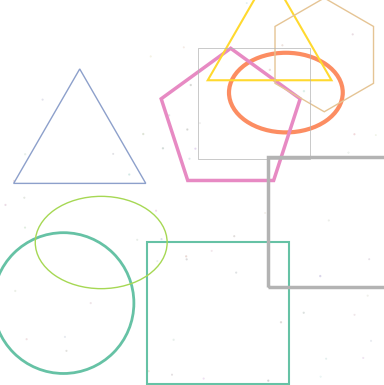[{"shape": "square", "thickness": 1.5, "radius": 0.92, "center": [0.566, 0.187]}, {"shape": "circle", "thickness": 2, "radius": 0.91, "center": [0.165, 0.213]}, {"shape": "oval", "thickness": 3, "radius": 0.74, "center": [0.743, 0.76]}, {"shape": "triangle", "thickness": 1, "radius": 0.99, "center": [0.207, 0.623]}, {"shape": "pentagon", "thickness": 2.5, "radius": 0.95, "center": [0.599, 0.685]}, {"shape": "oval", "thickness": 1, "radius": 0.86, "center": [0.263, 0.37]}, {"shape": "triangle", "thickness": 1.5, "radius": 0.93, "center": [0.7, 0.884]}, {"shape": "hexagon", "thickness": 1, "radius": 0.74, "center": [0.842, 0.857]}, {"shape": "square", "thickness": 2.5, "radius": 0.84, "center": [0.864, 0.424]}, {"shape": "square", "thickness": 0.5, "radius": 0.72, "center": [0.659, 0.731]}]